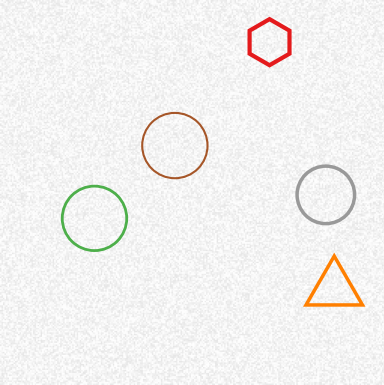[{"shape": "hexagon", "thickness": 3, "radius": 0.3, "center": [0.7, 0.89]}, {"shape": "circle", "thickness": 2, "radius": 0.42, "center": [0.245, 0.433]}, {"shape": "triangle", "thickness": 2.5, "radius": 0.42, "center": [0.868, 0.25]}, {"shape": "circle", "thickness": 1.5, "radius": 0.42, "center": [0.454, 0.622]}, {"shape": "circle", "thickness": 2.5, "radius": 0.37, "center": [0.846, 0.494]}]